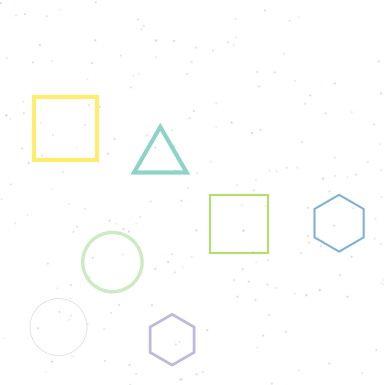[{"shape": "triangle", "thickness": 3, "radius": 0.39, "center": [0.416, 0.591]}, {"shape": "hexagon", "thickness": 2, "radius": 0.33, "center": [0.447, 0.118]}, {"shape": "hexagon", "thickness": 1.5, "radius": 0.37, "center": [0.881, 0.42]}, {"shape": "square", "thickness": 1.5, "radius": 0.37, "center": [0.621, 0.418]}, {"shape": "circle", "thickness": 0.5, "radius": 0.37, "center": [0.152, 0.151]}, {"shape": "circle", "thickness": 2.5, "radius": 0.39, "center": [0.292, 0.319]}, {"shape": "square", "thickness": 3, "radius": 0.41, "center": [0.171, 0.666]}]